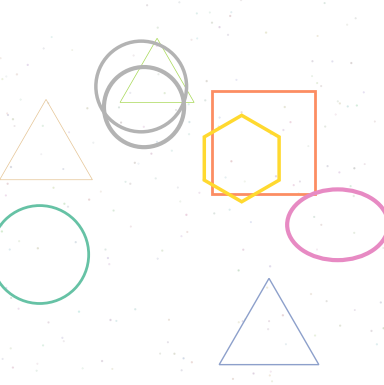[{"shape": "circle", "thickness": 2, "radius": 0.64, "center": [0.103, 0.339]}, {"shape": "square", "thickness": 2, "radius": 0.67, "center": [0.685, 0.631]}, {"shape": "triangle", "thickness": 1, "radius": 0.75, "center": [0.699, 0.128]}, {"shape": "oval", "thickness": 3, "radius": 0.66, "center": [0.877, 0.416]}, {"shape": "triangle", "thickness": 0.5, "radius": 0.56, "center": [0.408, 0.79]}, {"shape": "hexagon", "thickness": 2.5, "radius": 0.56, "center": [0.628, 0.588]}, {"shape": "triangle", "thickness": 0.5, "radius": 0.7, "center": [0.12, 0.603]}, {"shape": "circle", "thickness": 2.5, "radius": 0.59, "center": [0.367, 0.775]}, {"shape": "circle", "thickness": 3, "radius": 0.52, "center": [0.374, 0.722]}]